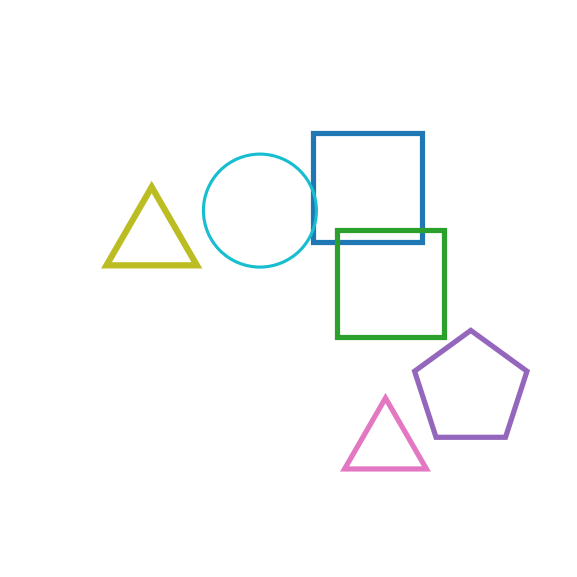[{"shape": "square", "thickness": 2.5, "radius": 0.47, "center": [0.636, 0.674]}, {"shape": "square", "thickness": 2.5, "radius": 0.46, "center": [0.676, 0.509]}, {"shape": "pentagon", "thickness": 2.5, "radius": 0.51, "center": [0.815, 0.325]}, {"shape": "triangle", "thickness": 2.5, "radius": 0.41, "center": [0.668, 0.228]}, {"shape": "triangle", "thickness": 3, "radius": 0.45, "center": [0.263, 0.585]}, {"shape": "circle", "thickness": 1.5, "radius": 0.49, "center": [0.45, 0.634]}]